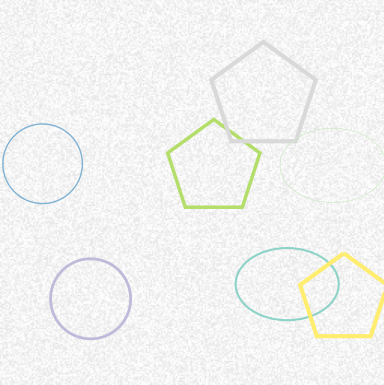[{"shape": "oval", "thickness": 1.5, "radius": 0.67, "center": [0.746, 0.262]}, {"shape": "circle", "thickness": 2, "radius": 0.52, "center": [0.235, 0.224]}, {"shape": "circle", "thickness": 1, "radius": 0.52, "center": [0.111, 0.575]}, {"shape": "pentagon", "thickness": 2.5, "radius": 0.63, "center": [0.555, 0.564]}, {"shape": "pentagon", "thickness": 3, "radius": 0.71, "center": [0.685, 0.748]}, {"shape": "oval", "thickness": 0.5, "radius": 0.69, "center": [0.865, 0.57]}, {"shape": "pentagon", "thickness": 3, "radius": 0.6, "center": [0.893, 0.223]}]